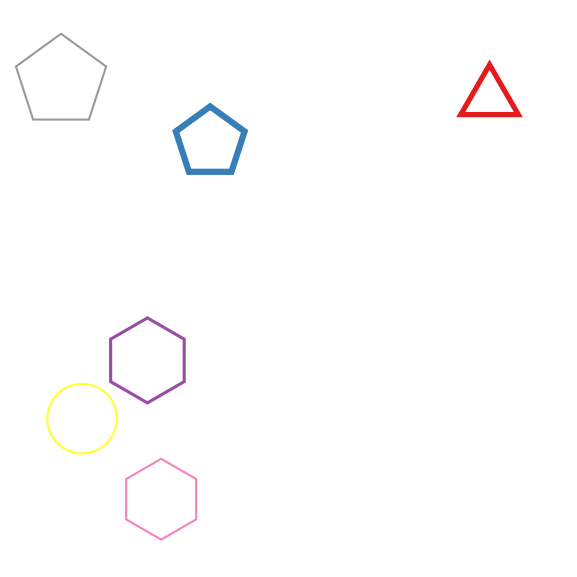[{"shape": "triangle", "thickness": 2.5, "radius": 0.29, "center": [0.848, 0.83]}, {"shape": "pentagon", "thickness": 3, "radius": 0.31, "center": [0.364, 0.752]}, {"shape": "hexagon", "thickness": 1.5, "radius": 0.37, "center": [0.255, 0.375]}, {"shape": "circle", "thickness": 1, "radius": 0.3, "center": [0.142, 0.274]}, {"shape": "hexagon", "thickness": 1, "radius": 0.35, "center": [0.279, 0.135]}, {"shape": "pentagon", "thickness": 1, "radius": 0.41, "center": [0.106, 0.859]}]